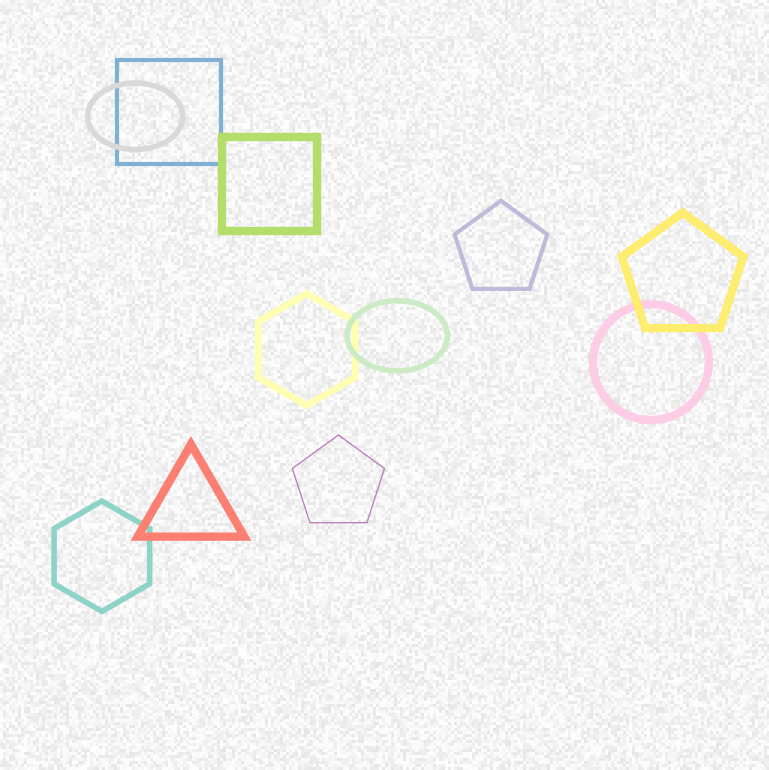[{"shape": "hexagon", "thickness": 2, "radius": 0.36, "center": [0.132, 0.278]}, {"shape": "hexagon", "thickness": 2.5, "radius": 0.36, "center": [0.398, 0.546]}, {"shape": "pentagon", "thickness": 1.5, "radius": 0.32, "center": [0.651, 0.676]}, {"shape": "triangle", "thickness": 3, "radius": 0.4, "center": [0.248, 0.343]}, {"shape": "square", "thickness": 1.5, "radius": 0.34, "center": [0.22, 0.854]}, {"shape": "square", "thickness": 3, "radius": 0.31, "center": [0.35, 0.761]}, {"shape": "circle", "thickness": 3, "radius": 0.38, "center": [0.845, 0.53]}, {"shape": "oval", "thickness": 2, "radius": 0.31, "center": [0.176, 0.849]}, {"shape": "pentagon", "thickness": 0.5, "radius": 0.31, "center": [0.439, 0.372]}, {"shape": "oval", "thickness": 2, "radius": 0.33, "center": [0.516, 0.564]}, {"shape": "pentagon", "thickness": 3, "radius": 0.41, "center": [0.886, 0.641]}]